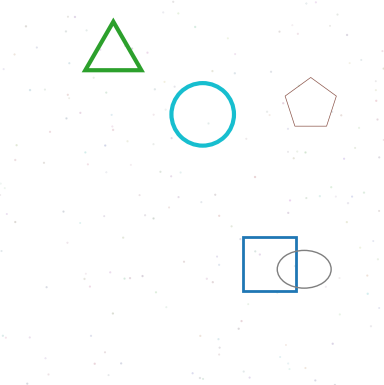[{"shape": "square", "thickness": 2, "radius": 0.35, "center": [0.699, 0.314]}, {"shape": "triangle", "thickness": 3, "radius": 0.42, "center": [0.294, 0.86]}, {"shape": "pentagon", "thickness": 0.5, "radius": 0.35, "center": [0.807, 0.729]}, {"shape": "oval", "thickness": 1, "radius": 0.35, "center": [0.79, 0.301]}, {"shape": "circle", "thickness": 3, "radius": 0.41, "center": [0.527, 0.703]}]